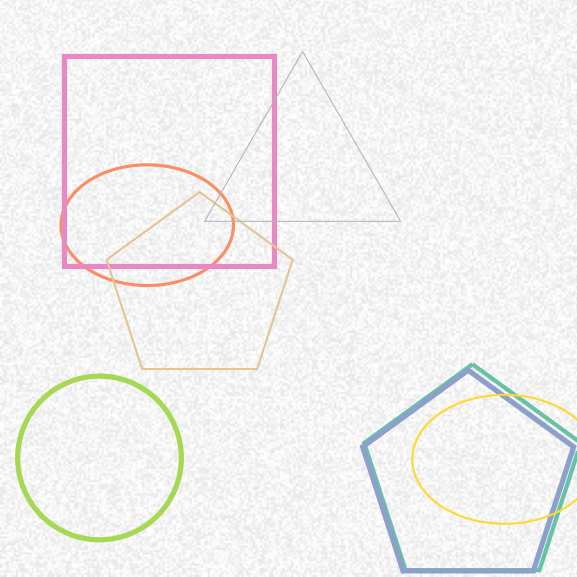[{"shape": "pentagon", "thickness": 2, "radius": 0.99, "center": [0.818, 0.171]}, {"shape": "oval", "thickness": 1.5, "radius": 0.75, "center": [0.255, 0.609]}, {"shape": "pentagon", "thickness": 2.5, "radius": 0.96, "center": [0.811, 0.166]}, {"shape": "square", "thickness": 2.5, "radius": 0.91, "center": [0.293, 0.72]}, {"shape": "circle", "thickness": 2.5, "radius": 0.71, "center": [0.172, 0.206]}, {"shape": "oval", "thickness": 1, "radius": 0.8, "center": [0.873, 0.204]}, {"shape": "pentagon", "thickness": 1, "radius": 0.85, "center": [0.346, 0.497]}, {"shape": "triangle", "thickness": 0.5, "radius": 0.98, "center": [0.524, 0.714]}]